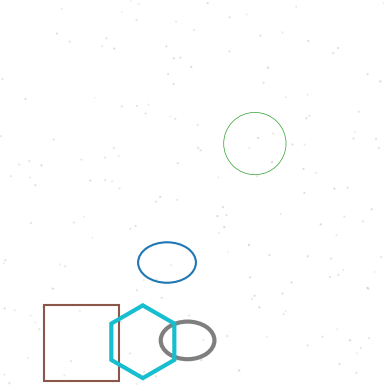[{"shape": "oval", "thickness": 1.5, "radius": 0.38, "center": [0.434, 0.318]}, {"shape": "circle", "thickness": 0.5, "radius": 0.4, "center": [0.662, 0.627]}, {"shape": "square", "thickness": 1.5, "radius": 0.49, "center": [0.212, 0.108]}, {"shape": "oval", "thickness": 3, "radius": 0.35, "center": [0.487, 0.116]}, {"shape": "hexagon", "thickness": 3, "radius": 0.47, "center": [0.371, 0.112]}]